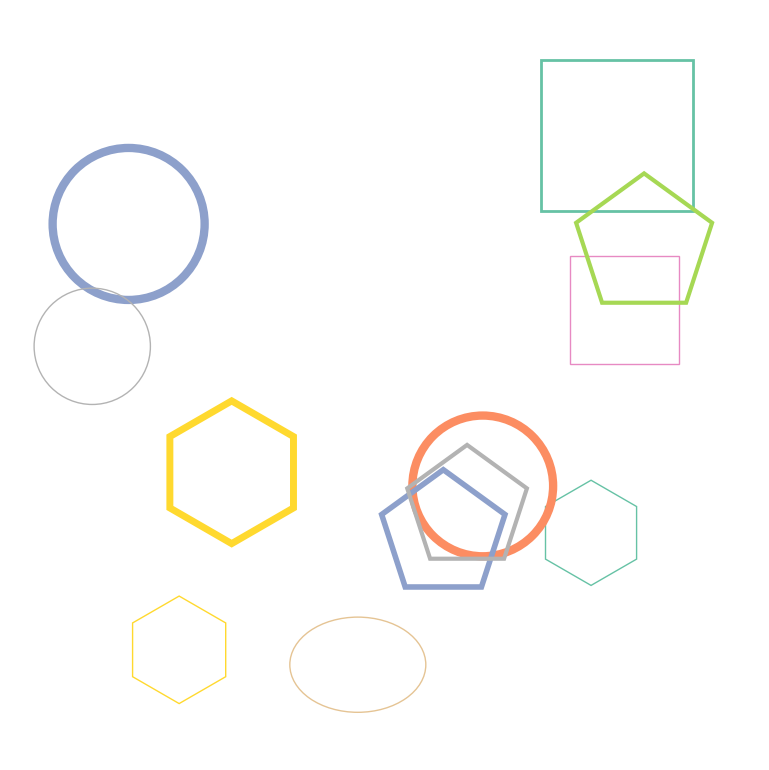[{"shape": "square", "thickness": 1, "radius": 0.49, "center": [0.801, 0.824]}, {"shape": "hexagon", "thickness": 0.5, "radius": 0.34, "center": [0.768, 0.308]}, {"shape": "circle", "thickness": 3, "radius": 0.46, "center": [0.627, 0.369]}, {"shape": "circle", "thickness": 3, "radius": 0.49, "center": [0.167, 0.709]}, {"shape": "pentagon", "thickness": 2, "radius": 0.42, "center": [0.576, 0.306]}, {"shape": "square", "thickness": 0.5, "radius": 0.35, "center": [0.811, 0.598]}, {"shape": "pentagon", "thickness": 1.5, "radius": 0.46, "center": [0.836, 0.682]}, {"shape": "hexagon", "thickness": 0.5, "radius": 0.35, "center": [0.233, 0.156]}, {"shape": "hexagon", "thickness": 2.5, "radius": 0.46, "center": [0.301, 0.387]}, {"shape": "oval", "thickness": 0.5, "radius": 0.44, "center": [0.465, 0.137]}, {"shape": "circle", "thickness": 0.5, "radius": 0.38, "center": [0.12, 0.55]}, {"shape": "pentagon", "thickness": 1.5, "radius": 0.41, "center": [0.607, 0.34]}]